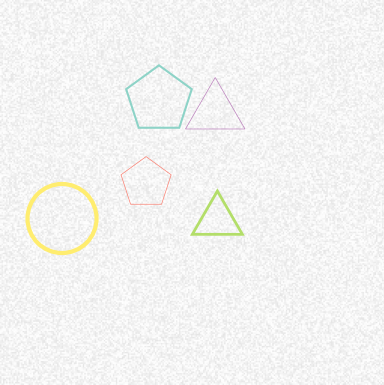[{"shape": "pentagon", "thickness": 1.5, "radius": 0.45, "center": [0.413, 0.741]}, {"shape": "pentagon", "thickness": 0.5, "radius": 0.34, "center": [0.379, 0.525]}, {"shape": "triangle", "thickness": 2, "radius": 0.38, "center": [0.565, 0.429]}, {"shape": "triangle", "thickness": 0.5, "radius": 0.45, "center": [0.559, 0.71]}, {"shape": "circle", "thickness": 3, "radius": 0.45, "center": [0.161, 0.432]}]